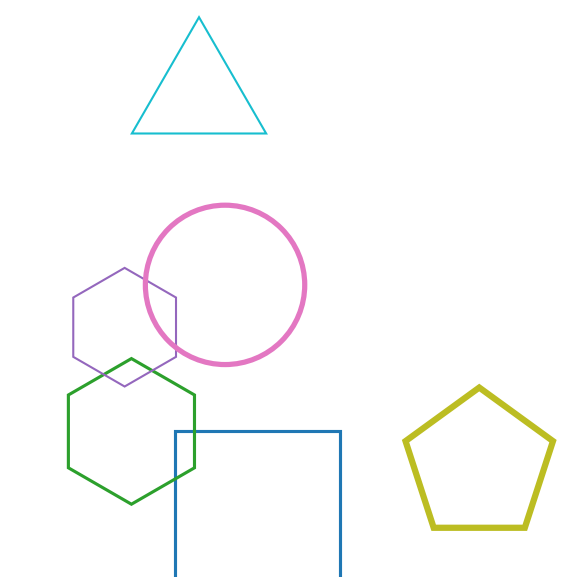[{"shape": "square", "thickness": 1.5, "radius": 0.72, "center": [0.446, 0.109]}, {"shape": "hexagon", "thickness": 1.5, "radius": 0.63, "center": [0.228, 0.252]}, {"shape": "hexagon", "thickness": 1, "radius": 0.51, "center": [0.216, 0.433]}, {"shape": "circle", "thickness": 2.5, "radius": 0.69, "center": [0.39, 0.506]}, {"shape": "pentagon", "thickness": 3, "radius": 0.67, "center": [0.83, 0.194]}, {"shape": "triangle", "thickness": 1, "radius": 0.67, "center": [0.345, 0.835]}]